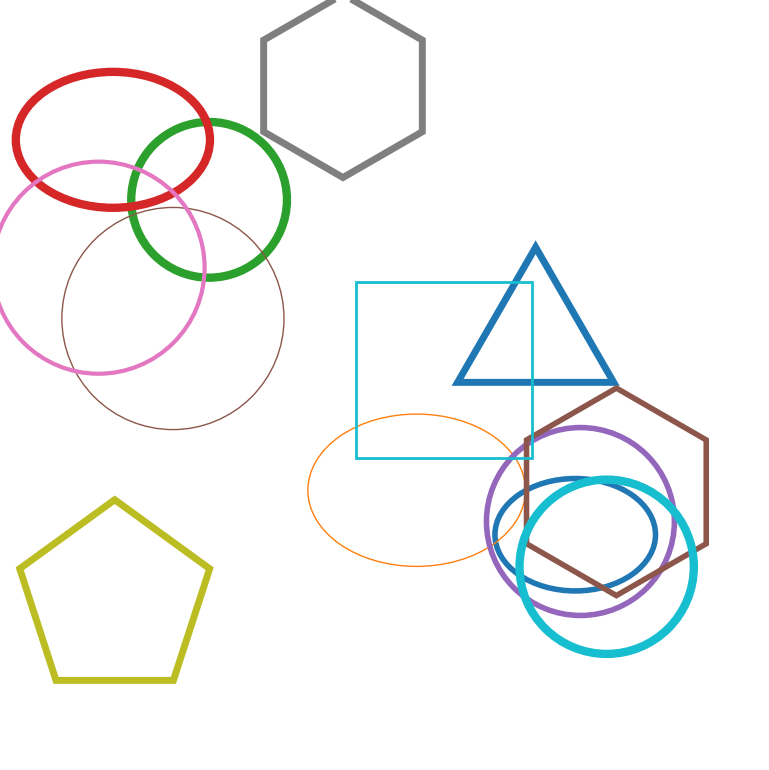[{"shape": "oval", "thickness": 2, "radius": 0.52, "center": [0.747, 0.306]}, {"shape": "triangle", "thickness": 2.5, "radius": 0.59, "center": [0.696, 0.562]}, {"shape": "oval", "thickness": 0.5, "radius": 0.71, "center": [0.541, 0.363]}, {"shape": "circle", "thickness": 3, "radius": 0.51, "center": [0.272, 0.741]}, {"shape": "oval", "thickness": 3, "radius": 0.63, "center": [0.147, 0.818]}, {"shape": "circle", "thickness": 2, "radius": 0.61, "center": [0.754, 0.323]}, {"shape": "hexagon", "thickness": 2, "radius": 0.67, "center": [0.8, 0.361]}, {"shape": "circle", "thickness": 0.5, "radius": 0.72, "center": [0.225, 0.586]}, {"shape": "circle", "thickness": 1.5, "radius": 0.69, "center": [0.128, 0.652]}, {"shape": "hexagon", "thickness": 2.5, "radius": 0.59, "center": [0.445, 0.888]}, {"shape": "pentagon", "thickness": 2.5, "radius": 0.65, "center": [0.149, 0.221]}, {"shape": "circle", "thickness": 3, "radius": 0.57, "center": [0.788, 0.264]}, {"shape": "square", "thickness": 1, "radius": 0.57, "center": [0.577, 0.519]}]